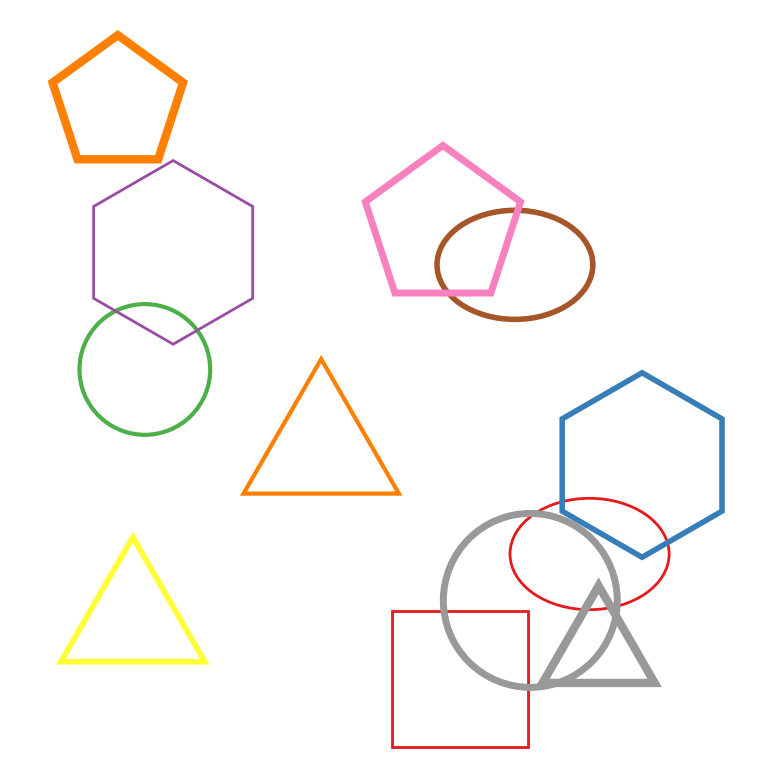[{"shape": "square", "thickness": 1, "radius": 0.44, "center": [0.597, 0.118]}, {"shape": "oval", "thickness": 1, "radius": 0.52, "center": [0.766, 0.281]}, {"shape": "hexagon", "thickness": 2, "radius": 0.6, "center": [0.834, 0.396]}, {"shape": "circle", "thickness": 1.5, "radius": 0.42, "center": [0.188, 0.52]}, {"shape": "hexagon", "thickness": 1, "radius": 0.6, "center": [0.225, 0.672]}, {"shape": "pentagon", "thickness": 3, "radius": 0.45, "center": [0.153, 0.865]}, {"shape": "triangle", "thickness": 1.5, "radius": 0.58, "center": [0.417, 0.417]}, {"shape": "triangle", "thickness": 2, "radius": 0.54, "center": [0.173, 0.194]}, {"shape": "oval", "thickness": 2, "radius": 0.51, "center": [0.669, 0.656]}, {"shape": "pentagon", "thickness": 2.5, "radius": 0.53, "center": [0.575, 0.705]}, {"shape": "circle", "thickness": 2.5, "radius": 0.56, "center": [0.689, 0.22]}, {"shape": "triangle", "thickness": 3, "radius": 0.42, "center": [0.777, 0.155]}]